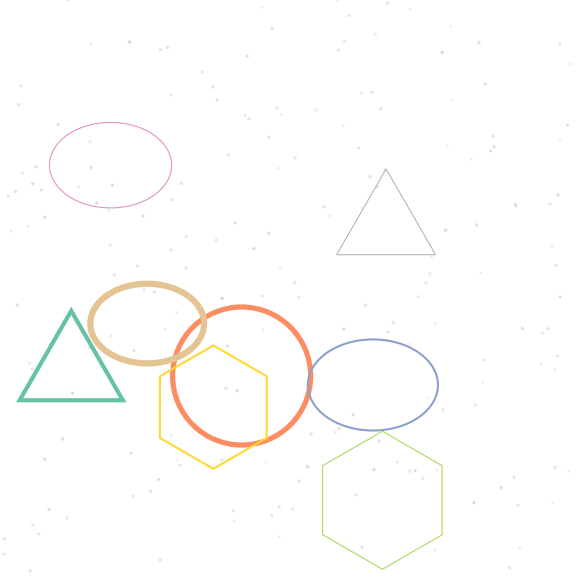[{"shape": "triangle", "thickness": 2, "radius": 0.52, "center": [0.123, 0.358]}, {"shape": "circle", "thickness": 2.5, "radius": 0.6, "center": [0.418, 0.348]}, {"shape": "oval", "thickness": 1, "radius": 0.56, "center": [0.646, 0.333]}, {"shape": "oval", "thickness": 0.5, "radius": 0.53, "center": [0.191, 0.713]}, {"shape": "hexagon", "thickness": 0.5, "radius": 0.6, "center": [0.662, 0.133]}, {"shape": "hexagon", "thickness": 1, "radius": 0.53, "center": [0.369, 0.294]}, {"shape": "oval", "thickness": 3, "radius": 0.49, "center": [0.255, 0.439]}, {"shape": "triangle", "thickness": 0.5, "radius": 0.49, "center": [0.669, 0.608]}]